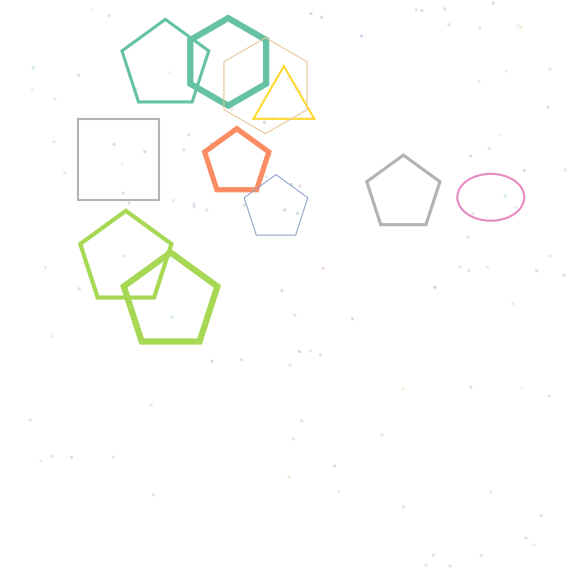[{"shape": "hexagon", "thickness": 3, "radius": 0.38, "center": [0.395, 0.892]}, {"shape": "pentagon", "thickness": 1.5, "radius": 0.4, "center": [0.286, 0.887]}, {"shape": "pentagon", "thickness": 2.5, "radius": 0.29, "center": [0.41, 0.718]}, {"shape": "pentagon", "thickness": 0.5, "radius": 0.29, "center": [0.478, 0.639]}, {"shape": "oval", "thickness": 1, "radius": 0.29, "center": [0.85, 0.658]}, {"shape": "pentagon", "thickness": 3, "radius": 0.43, "center": [0.295, 0.477]}, {"shape": "pentagon", "thickness": 2, "radius": 0.42, "center": [0.218, 0.551]}, {"shape": "triangle", "thickness": 1, "radius": 0.3, "center": [0.492, 0.824]}, {"shape": "hexagon", "thickness": 0.5, "radius": 0.42, "center": [0.46, 0.851]}, {"shape": "pentagon", "thickness": 1.5, "radius": 0.33, "center": [0.698, 0.664]}, {"shape": "square", "thickness": 1, "radius": 0.35, "center": [0.205, 0.724]}]